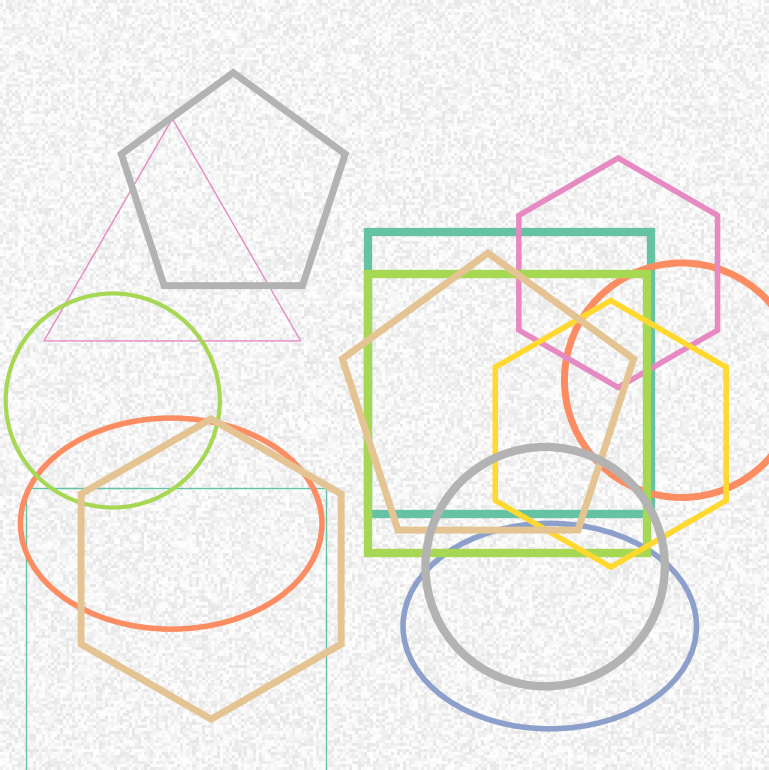[{"shape": "square", "thickness": 0.5, "radius": 0.98, "center": [0.229, 0.171]}, {"shape": "square", "thickness": 3, "radius": 0.92, "center": [0.661, 0.516]}, {"shape": "circle", "thickness": 2.5, "radius": 0.76, "center": [0.885, 0.506]}, {"shape": "oval", "thickness": 2, "radius": 0.98, "center": [0.222, 0.32]}, {"shape": "oval", "thickness": 2, "radius": 0.95, "center": [0.714, 0.187]}, {"shape": "triangle", "thickness": 0.5, "radius": 0.96, "center": [0.224, 0.654]}, {"shape": "hexagon", "thickness": 2, "radius": 0.74, "center": [0.803, 0.646]}, {"shape": "circle", "thickness": 1.5, "radius": 0.7, "center": [0.146, 0.48]}, {"shape": "square", "thickness": 3, "radius": 0.91, "center": [0.659, 0.463]}, {"shape": "hexagon", "thickness": 2, "radius": 0.87, "center": [0.793, 0.437]}, {"shape": "pentagon", "thickness": 2.5, "radius": 0.99, "center": [0.634, 0.472]}, {"shape": "hexagon", "thickness": 2.5, "radius": 0.98, "center": [0.274, 0.261]}, {"shape": "circle", "thickness": 3, "radius": 0.78, "center": [0.708, 0.264]}, {"shape": "pentagon", "thickness": 2.5, "radius": 0.76, "center": [0.303, 0.753]}]